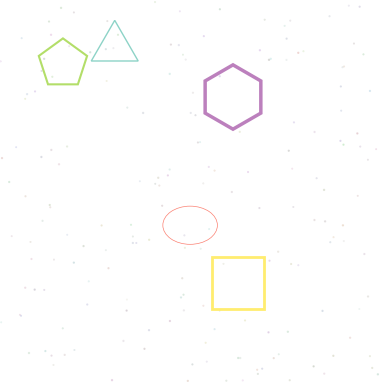[{"shape": "triangle", "thickness": 1, "radius": 0.35, "center": [0.298, 0.877]}, {"shape": "oval", "thickness": 0.5, "radius": 0.35, "center": [0.494, 0.415]}, {"shape": "pentagon", "thickness": 1.5, "radius": 0.33, "center": [0.163, 0.834]}, {"shape": "hexagon", "thickness": 2.5, "radius": 0.42, "center": [0.605, 0.748]}, {"shape": "square", "thickness": 2, "radius": 0.33, "center": [0.618, 0.265]}]